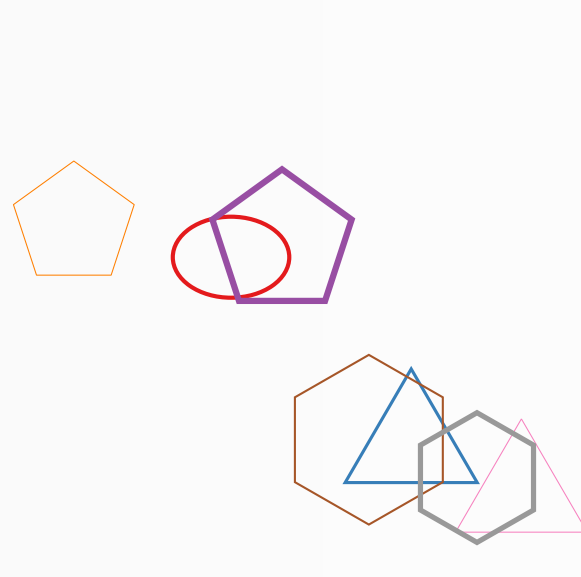[{"shape": "oval", "thickness": 2, "radius": 0.5, "center": [0.397, 0.554]}, {"shape": "triangle", "thickness": 1.5, "radius": 0.66, "center": [0.707, 0.229]}, {"shape": "pentagon", "thickness": 3, "radius": 0.63, "center": [0.485, 0.58]}, {"shape": "pentagon", "thickness": 0.5, "radius": 0.55, "center": [0.127, 0.611]}, {"shape": "hexagon", "thickness": 1, "radius": 0.73, "center": [0.635, 0.238]}, {"shape": "triangle", "thickness": 0.5, "radius": 0.65, "center": [0.897, 0.143]}, {"shape": "hexagon", "thickness": 2.5, "radius": 0.56, "center": [0.821, 0.172]}]